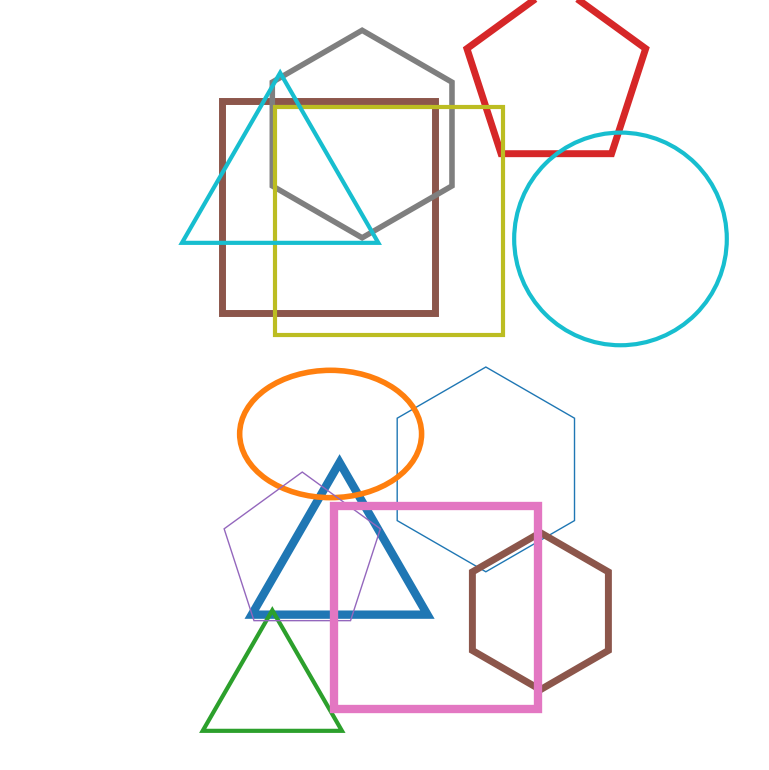[{"shape": "hexagon", "thickness": 0.5, "radius": 0.66, "center": [0.631, 0.39]}, {"shape": "triangle", "thickness": 3, "radius": 0.66, "center": [0.441, 0.268]}, {"shape": "oval", "thickness": 2, "radius": 0.59, "center": [0.429, 0.436]}, {"shape": "triangle", "thickness": 1.5, "radius": 0.52, "center": [0.354, 0.103]}, {"shape": "pentagon", "thickness": 2.5, "radius": 0.61, "center": [0.722, 0.899]}, {"shape": "pentagon", "thickness": 0.5, "radius": 0.53, "center": [0.393, 0.28]}, {"shape": "hexagon", "thickness": 2.5, "radius": 0.51, "center": [0.702, 0.206]}, {"shape": "square", "thickness": 2.5, "radius": 0.69, "center": [0.426, 0.731]}, {"shape": "square", "thickness": 3, "radius": 0.66, "center": [0.566, 0.211]}, {"shape": "hexagon", "thickness": 2, "radius": 0.67, "center": [0.47, 0.826]}, {"shape": "square", "thickness": 1.5, "radius": 0.74, "center": [0.505, 0.713]}, {"shape": "triangle", "thickness": 1.5, "radius": 0.74, "center": [0.364, 0.758]}, {"shape": "circle", "thickness": 1.5, "radius": 0.69, "center": [0.806, 0.69]}]